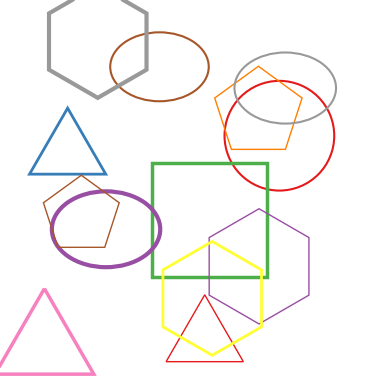[{"shape": "circle", "thickness": 1.5, "radius": 0.71, "center": [0.726, 0.647]}, {"shape": "triangle", "thickness": 1, "radius": 0.58, "center": [0.532, 0.119]}, {"shape": "triangle", "thickness": 2, "radius": 0.57, "center": [0.176, 0.605]}, {"shape": "square", "thickness": 2.5, "radius": 0.74, "center": [0.544, 0.429]}, {"shape": "hexagon", "thickness": 1, "radius": 0.75, "center": [0.673, 0.308]}, {"shape": "oval", "thickness": 3, "radius": 0.7, "center": [0.275, 0.405]}, {"shape": "pentagon", "thickness": 1, "radius": 0.6, "center": [0.671, 0.709]}, {"shape": "hexagon", "thickness": 2, "radius": 0.74, "center": [0.551, 0.225]}, {"shape": "pentagon", "thickness": 1, "radius": 0.52, "center": [0.211, 0.441]}, {"shape": "oval", "thickness": 1.5, "radius": 0.64, "center": [0.414, 0.827]}, {"shape": "triangle", "thickness": 2.5, "radius": 0.74, "center": [0.115, 0.102]}, {"shape": "oval", "thickness": 1.5, "radius": 0.66, "center": [0.741, 0.771]}, {"shape": "hexagon", "thickness": 3, "radius": 0.73, "center": [0.254, 0.892]}]